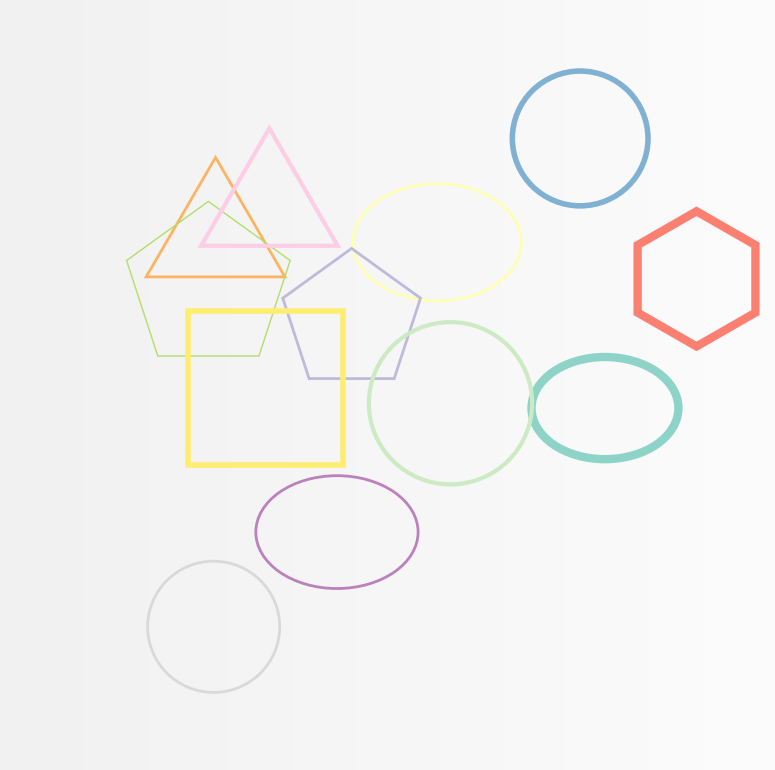[{"shape": "oval", "thickness": 3, "radius": 0.47, "center": [0.781, 0.47]}, {"shape": "oval", "thickness": 1, "radius": 0.54, "center": [0.564, 0.685]}, {"shape": "pentagon", "thickness": 1, "radius": 0.47, "center": [0.454, 0.584]}, {"shape": "hexagon", "thickness": 3, "radius": 0.44, "center": [0.899, 0.638]}, {"shape": "circle", "thickness": 2, "radius": 0.44, "center": [0.749, 0.82]}, {"shape": "triangle", "thickness": 1, "radius": 0.52, "center": [0.278, 0.692]}, {"shape": "pentagon", "thickness": 0.5, "radius": 0.55, "center": [0.269, 0.627]}, {"shape": "triangle", "thickness": 1.5, "radius": 0.51, "center": [0.348, 0.732]}, {"shape": "circle", "thickness": 1, "radius": 0.43, "center": [0.276, 0.186]}, {"shape": "oval", "thickness": 1, "radius": 0.52, "center": [0.435, 0.309]}, {"shape": "circle", "thickness": 1.5, "radius": 0.53, "center": [0.581, 0.476]}, {"shape": "square", "thickness": 2, "radius": 0.5, "center": [0.342, 0.496]}]